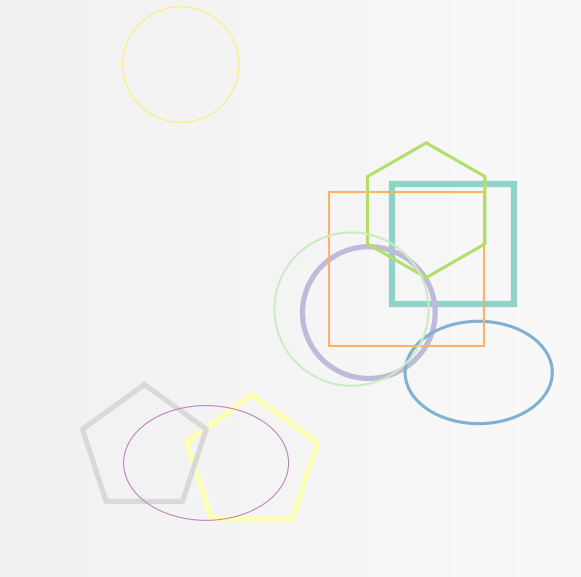[{"shape": "square", "thickness": 3, "radius": 0.52, "center": [0.779, 0.577]}, {"shape": "pentagon", "thickness": 2.5, "radius": 0.59, "center": [0.434, 0.197]}, {"shape": "circle", "thickness": 2.5, "radius": 0.57, "center": [0.635, 0.458]}, {"shape": "oval", "thickness": 1.5, "radius": 0.63, "center": [0.824, 0.354]}, {"shape": "square", "thickness": 1, "radius": 0.67, "center": [0.699, 0.533]}, {"shape": "hexagon", "thickness": 1.5, "radius": 0.58, "center": [0.733, 0.635]}, {"shape": "pentagon", "thickness": 2.5, "radius": 0.56, "center": [0.248, 0.221]}, {"shape": "oval", "thickness": 0.5, "radius": 0.71, "center": [0.355, 0.197]}, {"shape": "circle", "thickness": 1, "radius": 0.66, "center": [0.605, 0.464]}, {"shape": "circle", "thickness": 0.5, "radius": 0.5, "center": [0.311, 0.887]}]